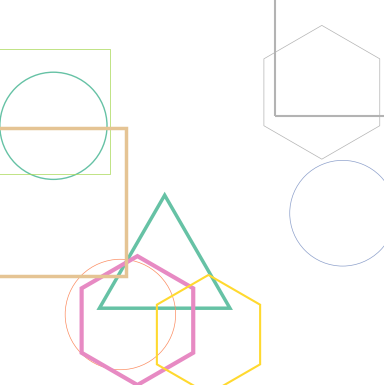[{"shape": "triangle", "thickness": 2.5, "radius": 0.98, "center": [0.428, 0.297]}, {"shape": "circle", "thickness": 1, "radius": 0.7, "center": [0.139, 0.673]}, {"shape": "circle", "thickness": 0.5, "radius": 0.72, "center": [0.313, 0.183]}, {"shape": "circle", "thickness": 0.5, "radius": 0.69, "center": [0.89, 0.446]}, {"shape": "hexagon", "thickness": 3, "radius": 0.84, "center": [0.357, 0.167]}, {"shape": "square", "thickness": 0.5, "radius": 0.81, "center": [0.123, 0.711]}, {"shape": "hexagon", "thickness": 1.5, "radius": 0.77, "center": [0.542, 0.131]}, {"shape": "square", "thickness": 2.5, "radius": 0.96, "center": [0.135, 0.476]}, {"shape": "hexagon", "thickness": 0.5, "radius": 0.87, "center": [0.836, 0.76]}, {"shape": "square", "thickness": 1.5, "radius": 0.9, "center": [0.895, 0.878]}]